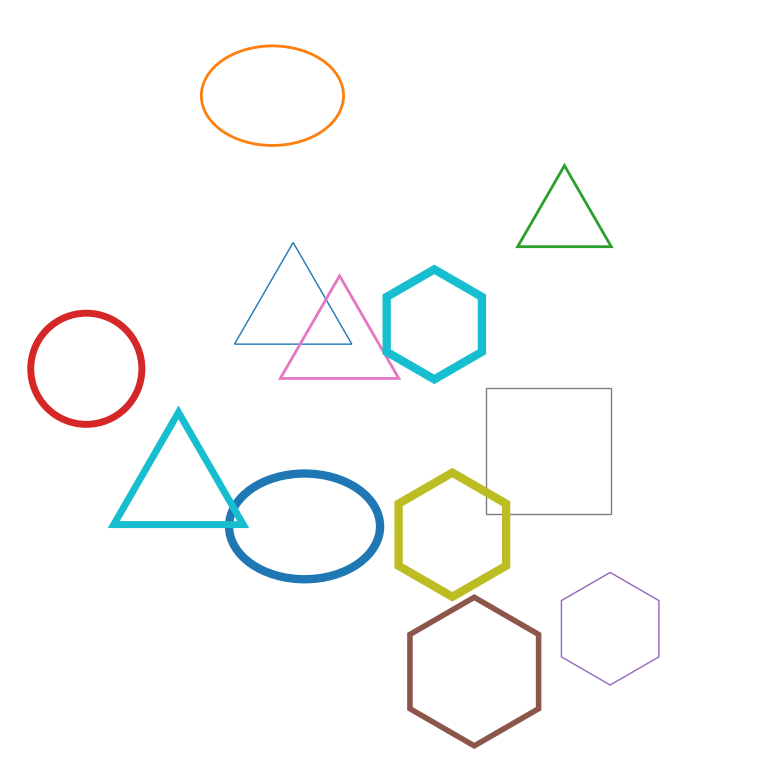[{"shape": "triangle", "thickness": 0.5, "radius": 0.44, "center": [0.381, 0.597]}, {"shape": "oval", "thickness": 3, "radius": 0.49, "center": [0.396, 0.316]}, {"shape": "oval", "thickness": 1, "radius": 0.46, "center": [0.354, 0.876]}, {"shape": "triangle", "thickness": 1, "radius": 0.35, "center": [0.733, 0.715]}, {"shape": "circle", "thickness": 2.5, "radius": 0.36, "center": [0.112, 0.521]}, {"shape": "hexagon", "thickness": 0.5, "radius": 0.37, "center": [0.792, 0.183]}, {"shape": "hexagon", "thickness": 2, "radius": 0.48, "center": [0.616, 0.128]}, {"shape": "triangle", "thickness": 1, "radius": 0.44, "center": [0.441, 0.553]}, {"shape": "square", "thickness": 0.5, "radius": 0.41, "center": [0.712, 0.415]}, {"shape": "hexagon", "thickness": 3, "radius": 0.4, "center": [0.587, 0.306]}, {"shape": "triangle", "thickness": 2.5, "radius": 0.49, "center": [0.232, 0.367]}, {"shape": "hexagon", "thickness": 3, "radius": 0.36, "center": [0.564, 0.579]}]